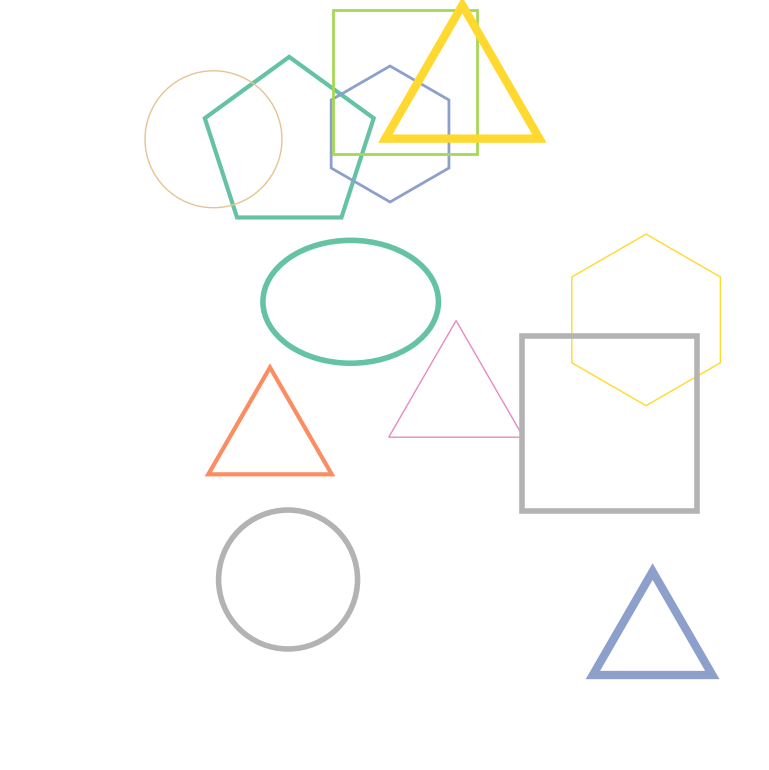[{"shape": "oval", "thickness": 2, "radius": 0.57, "center": [0.455, 0.608]}, {"shape": "pentagon", "thickness": 1.5, "radius": 0.58, "center": [0.376, 0.811]}, {"shape": "triangle", "thickness": 1.5, "radius": 0.46, "center": [0.351, 0.43]}, {"shape": "triangle", "thickness": 3, "radius": 0.45, "center": [0.848, 0.168]}, {"shape": "hexagon", "thickness": 1, "radius": 0.44, "center": [0.507, 0.826]}, {"shape": "triangle", "thickness": 0.5, "radius": 0.5, "center": [0.592, 0.483]}, {"shape": "square", "thickness": 1, "radius": 0.47, "center": [0.526, 0.893]}, {"shape": "triangle", "thickness": 3, "radius": 0.58, "center": [0.6, 0.878]}, {"shape": "hexagon", "thickness": 0.5, "radius": 0.56, "center": [0.839, 0.585]}, {"shape": "circle", "thickness": 0.5, "radius": 0.44, "center": [0.277, 0.819]}, {"shape": "circle", "thickness": 2, "radius": 0.45, "center": [0.374, 0.247]}, {"shape": "square", "thickness": 2, "radius": 0.57, "center": [0.792, 0.45]}]